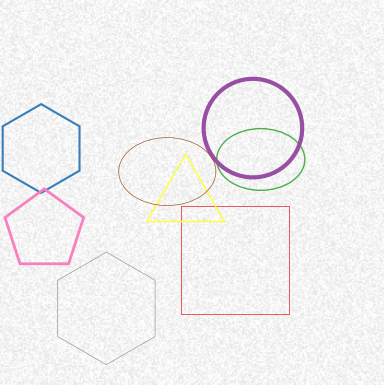[{"shape": "square", "thickness": 0.5, "radius": 0.7, "center": [0.609, 0.325]}, {"shape": "hexagon", "thickness": 1.5, "radius": 0.58, "center": [0.107, 0.614]}, {"shape": "oval", "thickness": 1, "radius": 0.57, "center": [0.677, 0.586]}, {"shape": "circle", "thickness": 3, "radius": 0.64, "center": [0.657, 0.667]}, {"shape": "triangle", "thickness": 1, "radius": 0.58, "center": [0.482, 0.483]}, {"shape": "oval", "thickness": 0.5, "radius": 0.63, "center": [0.434, 0.554]}, {"shape": "pentagon", "thickness": 2, "radius": 0.54, "center": [0.115, 0.402]}, {"shape": "hexagon", "thickness": 0.5, "radius": 0.73, "center": [0.276, 0.199]}]